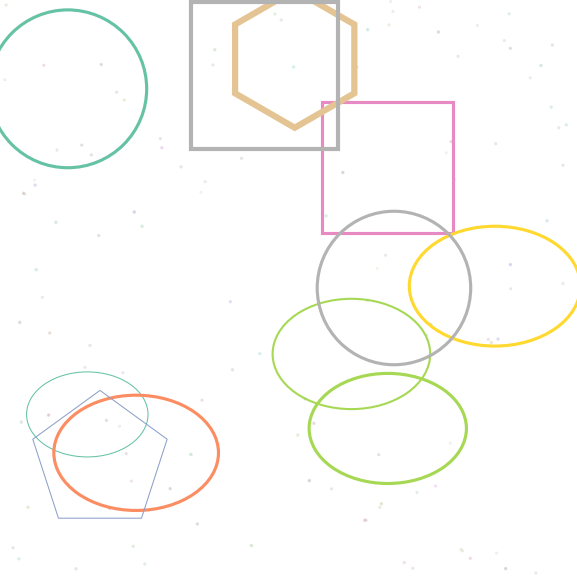[{"shape": "oval", "thickness": 0.5, "radius": 0.53, "center": [0.151, 0.282]}, {"shape": "circle", "thickness": 1.5, "radius": 0.68, "center": [0.117, 0.845]}, {"shape": "oval", "thickness": 1.5, "radius": 0.71, "center": [0.236, 0.215]}, {"shape": "pentagon", "thickness": 0.5, "radius": 0.61, "center": [0.173, 0.201]}, {"shape": "square", "thickness": 1.5, "radius": 0.57, "center": [0.671, 0.709]}, {"shape": "oval", "thickness": 1.5, "radius": 0.68, "center": [0.671, 0.257]}, {"shape": "oval", "thickness": 1, "radius": 0.68, "center": [0.608, 0.386]}, {"shape": "oval", "thickness": 1.5, "radius": 0.74, "center": [0.857, 0.504]}, {"shape": "hexagon", "thickness": 3, "radius": 0.6, "center": [0.51, 0.897]}, {"shape": "circle", "thickness": 1.5, "radius": 0.66, "center": [0.682, 0.5]}, {"shape": "square", "thickness": 2, "radius": 0.64, "center": [0.457, 0.869]}]